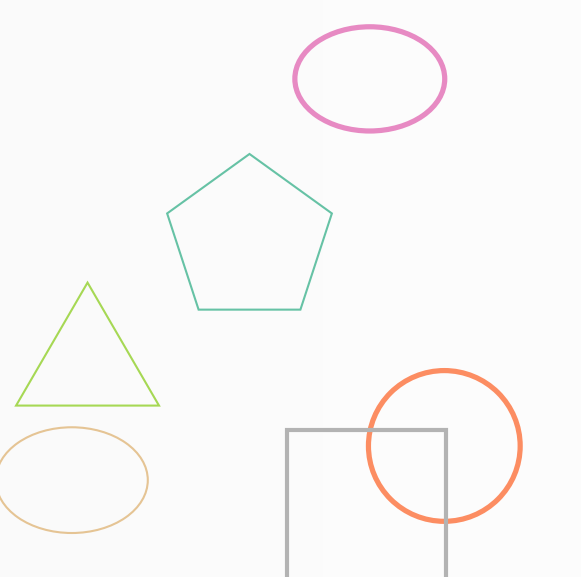[{"shape": "pentagon", "thickness": 1, "radius": 0.75, "center": [0.429, 0.584]}, {"shape": "circle", "thickness": 2.5, "radius": 0.65, "center": [0.764, 0.227]}, {"shape": "oval", "thickness": 2.5, "radius": 0.64, "center": [0.636, 0.863]}, {"shape": "triangle", "thickness": 1, "radius": 0.71, "center": [0.151, 0.368]}, {"shape": "oval", "thickness": 1, "radius": 0.65, "center": [0.123, 0.168]}, {"shape": "square", "thickness": 2, "radius": 0.68, "center": [0.631, 0.119]}]